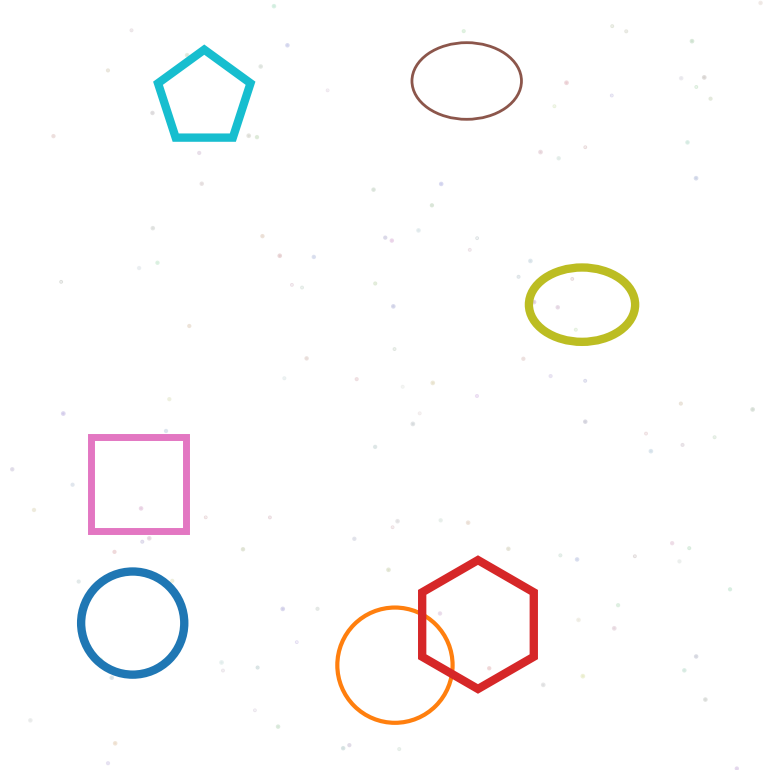[{"shape": "circle", "thickness": 3, "radius": 0.33, "center": [0.172, 0.191]}, {"shape": "circle", "thickness": 1.5, "radius": 0.37, "center": [0.513, 0.136]}, {"shape": "hexagon", "thickness": 3, "radius": 0.42, "center": [0.621, 0.189]}, {"shape": "oval", "thickness": 1, "radius": 0.36, "center": [0.606, 0.895]}, {"shape": "square", "thickness": 2.5, "radius": 0.31, "center": [0.18, 0.371]}, {"shape": "oval", "thickness": 3, "radius": 0.34, "center": [0.756, 0.604]}, {"shape": "pentagon", "thickness": 3, "radius": 0.32, "center": [0.265, 0.872]}]